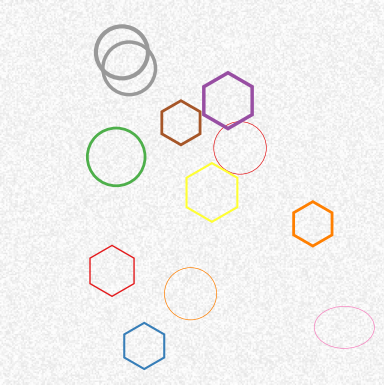[{"shape": "circle", "thickness": 0.5, "radius": 0.34, "center": [0.624, 0.616]}, {"shape": "hexagon", "thickness": 1, "radius": 0.33, "center": [0.291, 0.296]}, {"shape": "hexagon", "thickness": 1.5, "radius": 0.3, "center": [0.375, 0.101]}, {"shape": "circle", "thickness": 2, "radius": 0.37, "center": [0.302, 0.592]}, {"shape": "hexagon", "thickness": 2.5, "radius": 0.36, "center": [0.592, 0.738]}, {"shape": "circle", "thickness": 0.5, "radius": 0.34, "center": [0.495, 0.237]}, {"shape": "hexagon", "thickness": 2, "radius": 0.29, "center": [0.813, 0.419]}, {"shape": "hexagon", "thickness": 1.5, "radius": 0.38, "center": [0.55, 0.5]}, {"shape": "hexagon", "thickness": 2, "radius": 0.29, "center": [0.47, 0.681]}, {"shape": "oval", "thickness": 0.5, "radius": 0.39, "center": [0.894, 0.15]}, {"shape": "circle", "thickness": 2.5, "radius": 0.34, "center": [0.336, 0.822]}, {"shape": "circle", "thickness": 3, "radius": 0.34, "center": [0.317, 0.864]}]